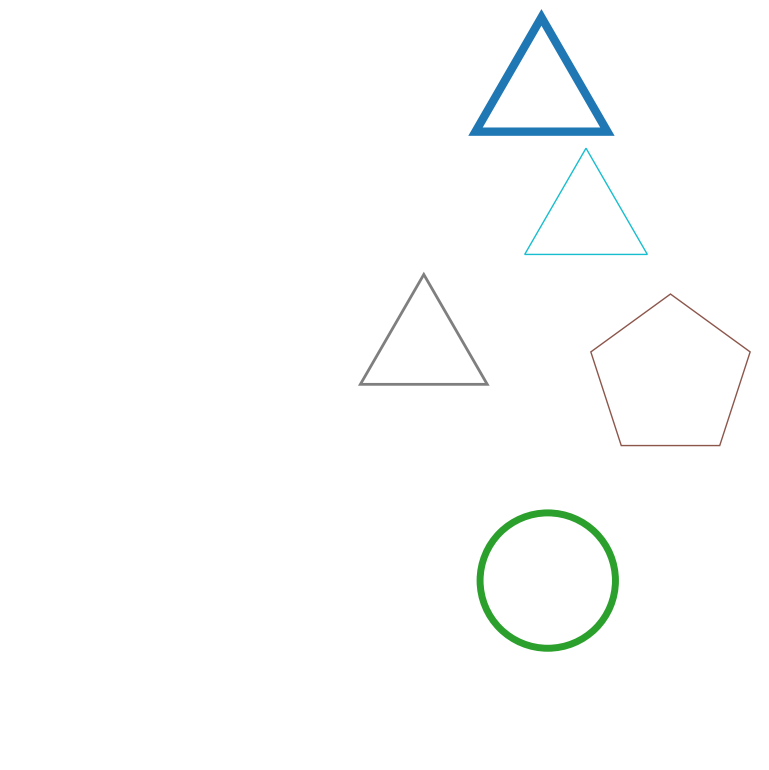[{"shape": "triangle", "thickness": 3, "radius": 0.49, "center": [0.703, 0.878]}, {"shape": "circle", "thickness": 2.5, "radius": 0.44, "center": [0.711, 0.246]}, {"shape": "pentagon", "thickness": 0.5, "radius": 0.54, "center": [0.871, 0.509]}, {"shape": "triangle", "thickness": 1, "radius": 0.48, "center": [0.55, 0.548]}, {"shape": "triangle", "thickness": 0.5, "radius": 0.46, "center": [0.761, 0.716]}]